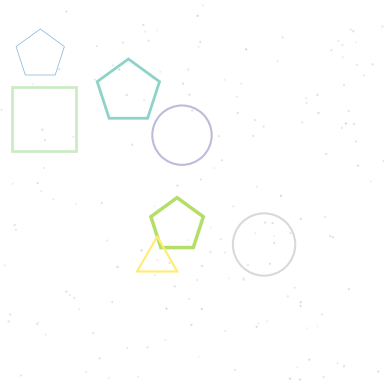[{"shape": "pentagon", "thickness": 2, "radius": 0.43, "center": [0.333, 0.762]}, {"shape": "circle", "thickness": 1.5, "radius": 0.39, "center": [0.473, 0.649]}, {"shape": "pentagon", "thickness": 0.5, "radius": 0.33, "center": [0.105, 0.859]}, {"shape": "pentagon", "thickness": 2.5, "radius": 0.36, "center": [0.46, 0.415]}, {"shape": "circle", "thickness": 1.5, "radius": 0.4, "center": [0.686, 0.365]}, {"shape": "square", "thickness": 2, "radius": 0.41, "center": [0.115, 0.691]}, {"shape": "triangle", "thickness": 1.5, "radius": 0.3, "center": [0.408, 0.325]}]